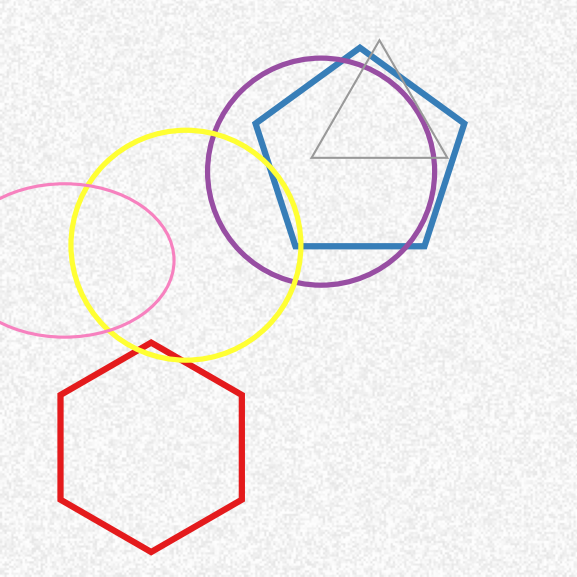[{"shape": "hexagon", "thickness": 3, "radius": 0.91, "center": [0.262, 0.225]}, {"shape": "pentagon", "thickness": 3, "radius": 0.95, "center": [0.623, 0.726]}, {"shape": "circle", "thickness": 2.5, "radius": 0.98, "center": [0.556, 0.702]}, {"shape": "circle", "thickness": 2.5, "radius": 1.0, "center": [0.322, 0.575]}, {"shape": "oval", "thickness": 1.5, "radius": 0.95, "center": [0.112, 0.548]}, {"shape": "triangle", "thickness": 1, "radius": 0.68, "center": [0.657, 0.794]}]